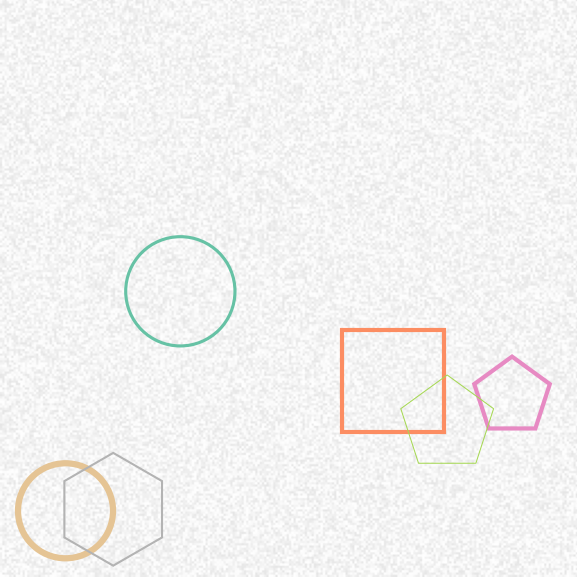[{"shape": "circle", "thickness": 1.5, "radius": 0.47, "center": [0.312, 0.495]}, {"shape": "square", "thickness": 2, "radius": 0.44, "center": [0.681, 0.339]}, {"shape": "pentagon", "thickness": 2, "radius": 0.34, "center": [0.887, 0.313]}, {"shape": "pentagon", "thickness": 0.5, "radius": 0.42, "center": [0.774, 0.265]}, {"shape": "circle", "thickness": 3, "radius": 0.41, "center": [0.113, 0.115]}, {"shape": "hexagon", "thickness": 1, "radius": 0.49, "center": [0.196, 0.117]}]